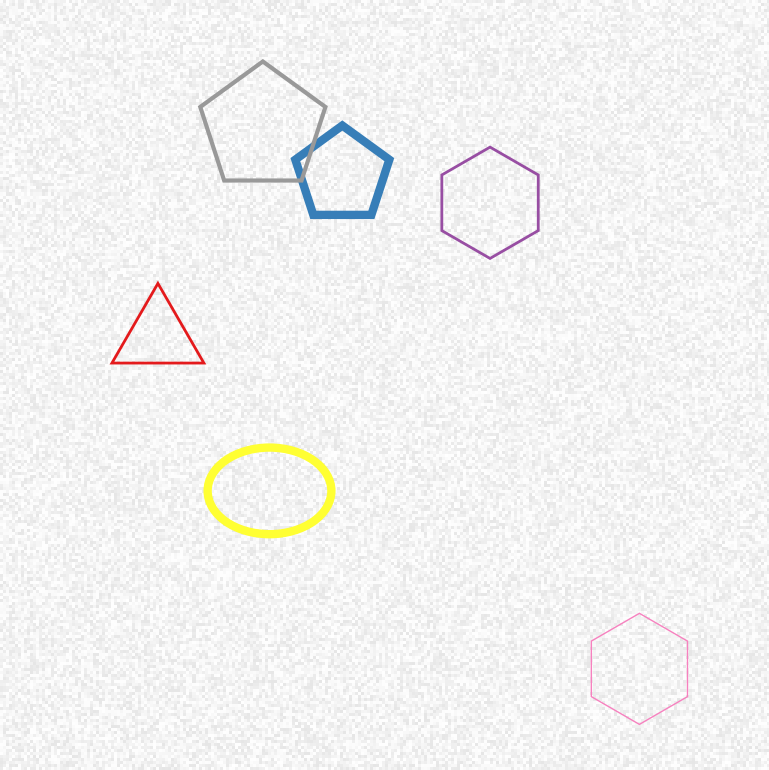[{"shape": "triangle", "thickness": 1, "radius": 0.34, "center": [0.205, 0.563]}, {"shape": "pentagon", "thickness": 3, "radius": 0.32, "center": [0.445, 0.773]}, {"shape": "hexagon", "thickness": 1, "radius": 0.36, "center": [0.636, 0.737]}, {"shape": "oval", "thickness": 3, "radius": 0.4, "center": [0.35, 0.363]}, {"shape": "hexagon", "thickness": 0.5, "radius": 0.36, "center": [0.83, 0.131]}, {"shape": "pentagon", "thickness": 1.5, "radius": 0.43, "center": [0.341, 0.835]}]